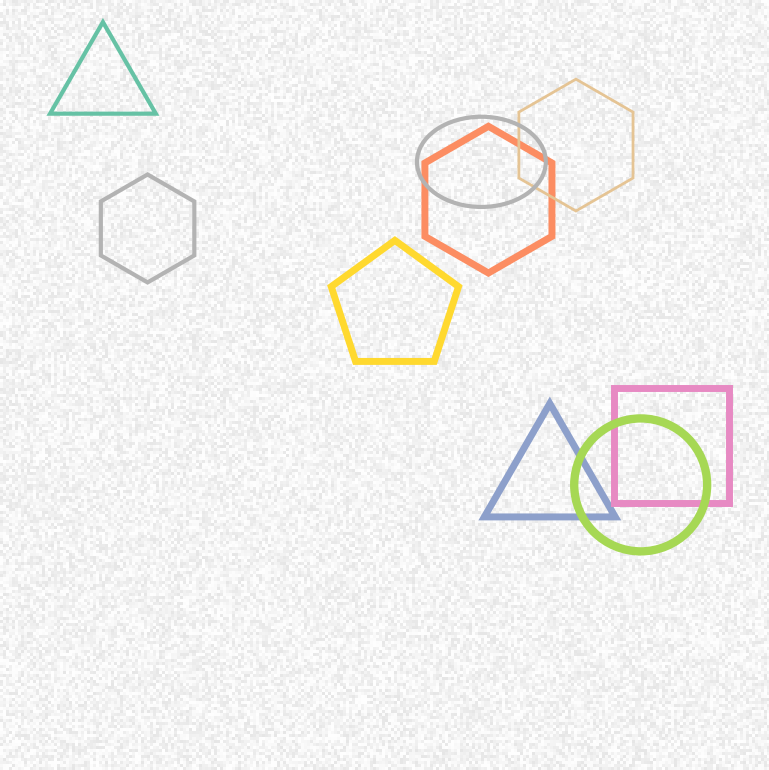[{"shape": "triangle", "thickness": 1.5, "radius": 0.4, "center": [0.134, 0.892]}, {"shape": "hexagon", "thickness": 2.5, "radius": 0.48, "center": [0.634, 0.741]}, {"shape": "triangle", "thickness": 2.5, "radius": 0.49, "center": [0.714, 0.378]}, {"shape": "square", "thickness": 2.5, "radius": 0.37, "center": [0.872, 0.421]}, {"shape": "circle", "thickness": 3, "radius": 0.43, "center": [0.832, 0.37]}, {"shape": "pentagon", "thickness": 2.5, "radius": 0.43, "center": [0.513, 0.601]}, {"shape": "hexagon", "thickness": 1, "radius": 0.43, "center": [0.748, 0.812]}, {"shape": "oval", "thickness": 1.5, "radius": 0.42, "center": [0.625, 0.79]}, {"shape": "hexagon", "thickness": 1.5, "radius": 0.35, "center": [0.192, 0.703]}]